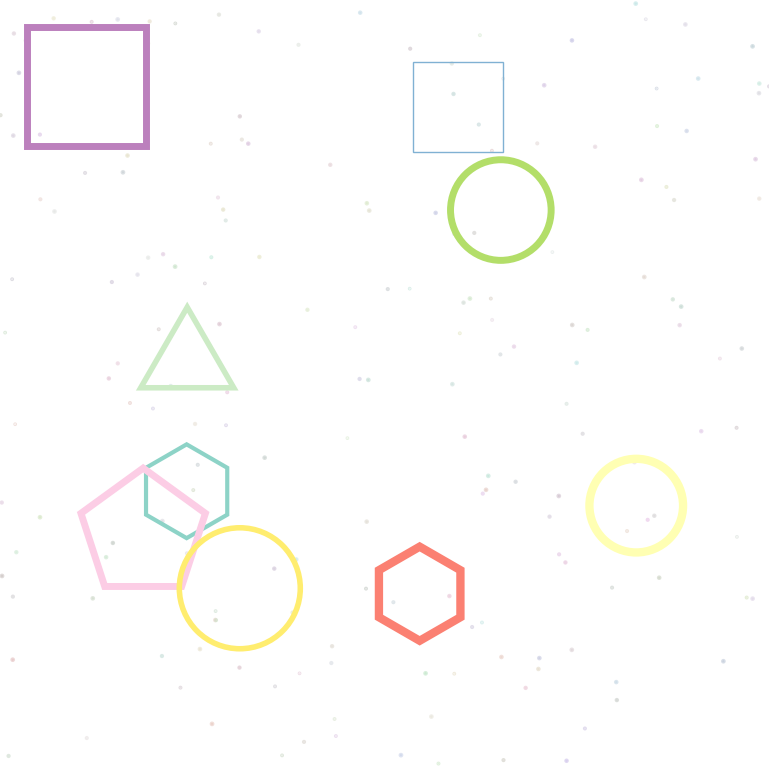[{"shape": "hexagon", "thickness": 1.5, "radius": 0.3, "center": [0.242, 0.362]}, {"shape": "circle", "thickness": 3, "radius": 0.3, "center": [0.826, 0.343]}, {"shape": "hexagon", "thickness": 3, "radius": 0.31, "center": [0.545, 0.229]}, {"shape": "square", "thickness": 0.5, "radius": 0.29, "center": [0.595, 0.861]}, {"shape": "circle", "thickness": 2.5, "radius": 0.33, "center": [0.65, 0.727]}, {"shape": "pentagon", "thickness": 2.5, "radius": 0.42, "center": [0.186, 0.307]}, {"shape": "square", "thickness": 2.5, "radius": 0.39, "center": [0.112, 0.887]}, {"shape": "triangle", "thickness": 2, "radius": 0.35, "center": [0.243, 0.531]}, {"shape": "circle", "thickness": 2, "radius": 0.39, "center": [0.311, 0.236]}]